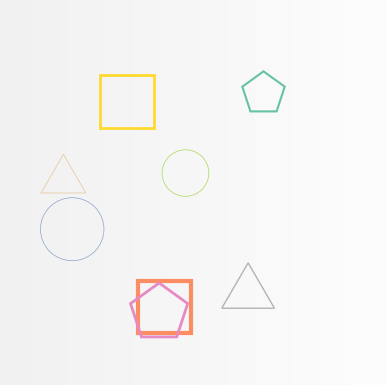[{"shape": "pentagon", "thickness": 1.5, "radius": 0.29, "center": [0.68, 0.757]}, {"shape": "square", "thickness": 3, "radius": 0.34, "center": [0.425, 0.202]}, {"shape": "circle", "thickness": 0.5, "radius": 0.41, "center": [0.186, 0.405]}, {"shape": "pentagon", "thickness": 2, "radius": 0.39, "center": [0.411, 0.188]}, {"shape": "circle", "thickness": 0.5, "radius": 0.3, "center": [0.479, 0.551]}, {"shape": "square", "thickness": 2, "radius": 0.35, "center": [0.329, 0.736]}, {"shape": "triangle", "thickness": 0.5, "radius": 0.33, "center": [0.164, 0.532]}, {"shape": "triangle", "thickness": 1, "radius": 0.39, "center": [0.64, 0.239]}]